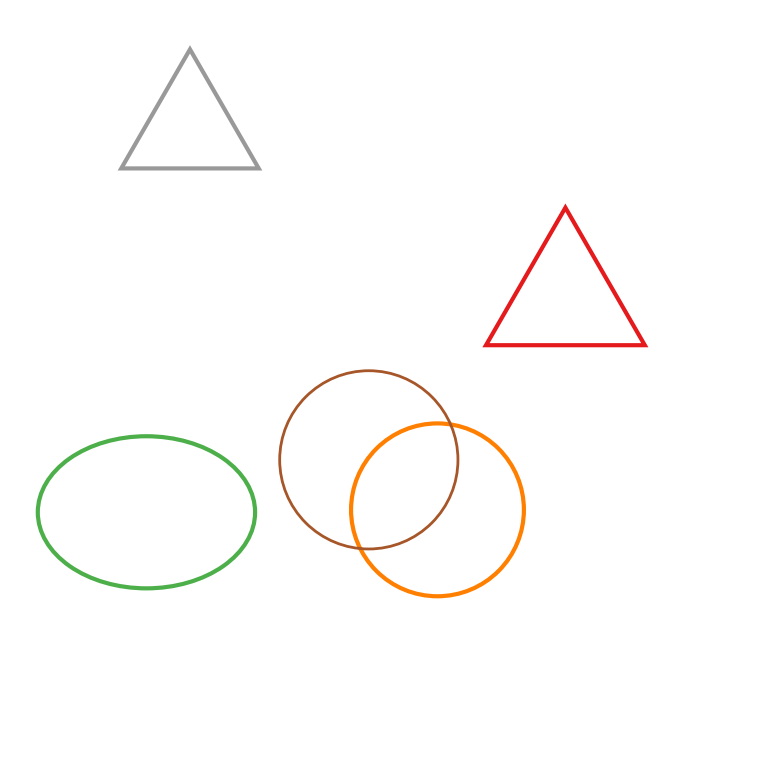[{"shape": "triangle", "thickness": 1.5, "radius": 0.6, "center": [0.734, 0.611]}, {"shape": "oval", "thickness": 1.5, "radius": 0.71, "center": [0.19, 0.335]}, {"shape": "circle", "thickness": 1.5, "radius": 0.56, "center": [0.568, 0.338]}, {"shape": "circle", "thickness": 1, "radius": 0.58, "center": [0.479, 0.403]}, {"shape": "triangle", "thickness": 1.5, "radius": 0.52, "center": [0.247, 0.833]}]